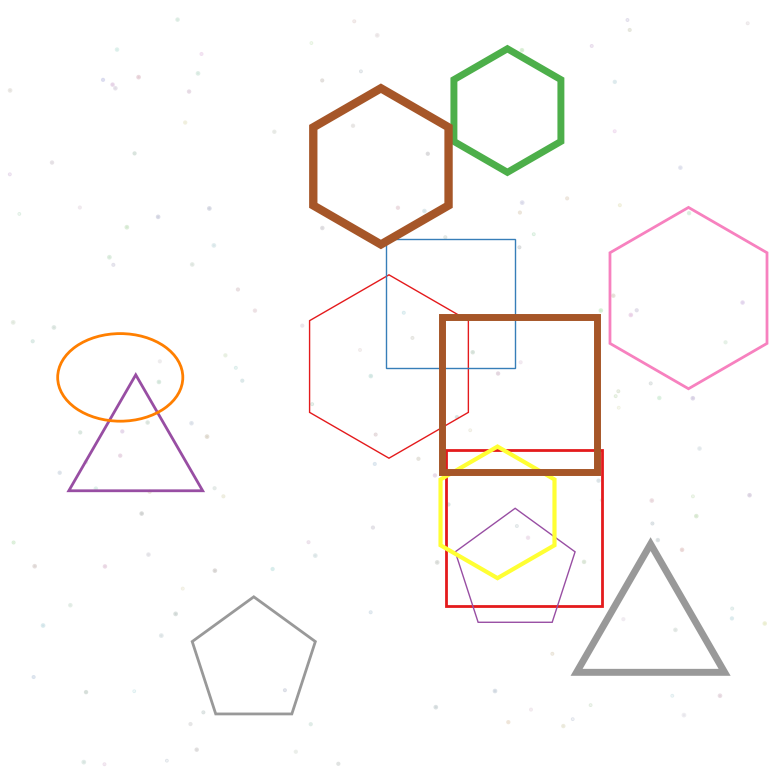[{"shape": "square", "thickness": 1, "radius": 0.51, "center": [0.681, 0.314]}, {"shape": "hexagon", "thickness": 0.5, "radius": 0.6, "center": [0.505, 0.524]}, {"shape": "square", "thickness": 0.5, "radius": 0.42, "center": [0.585, 0.606]}, {"shape": "hexagon", "thickness": 2.5, "radius": 0.4, "center": [0.659, 0.856]}, {"shape": "triangle", "thickness": 1, "radius": 0.5, "center": [0.176, 0.413]}, {"shape": "pentagon", "thickness": 0.5, "radius": 0.41, "center": [0.669, 0.258]}, {"shape": "oval", "thickness": 1, "radius": 0.41, "center": [0.156, 0.51]}, {"shape": "hexagon", "thickness": 1.5, "radius": 0.43, "center": [0.646, 0.335]}, {"shape": "square", "thickness": 2.5, "radius": 0.5, "center": [0.674, 0.488]}, {"shape": "hexagon", "thickness": 3, "radius": 0.51, "center": [0.495, 0.784]}, {"shape": "hexagon", "thickness": 1, "radius": 0.59, "center": [0.894, 0.613]}, {"shape": "pentagon", "thickness": 1, "radius": 0.42, "center": [0.33, 0.141]}, {"shape": "triangle", "thickness": 2.5, "radius": 0.56, "center": [0.845, 0.182]}]